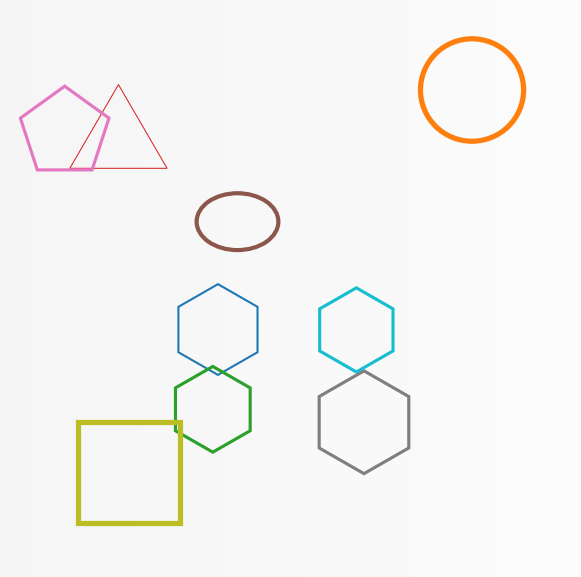[{"shape": "hexagon", "thickness": 1, "radius": 0.39, "center": [0.375, 0.429]}, {"shape": "circle", "thickness": 2.5, "radius": 0.44, "center": [0.812, 0.843]}, {"shape": "hexagon", "thickness": 1.5, "radius": 0.37, "center": [0.366, 0.29]}, {"shape": "triangle", "thickness": 0.5, "radius": 0.48, "center": [0.204, 0.756]}, {"shape": "oval", "thickness": 2, "radius": 0.35, "center": [0.409, 0.615]}, {"shape": "pentagon", "thickness": 1.5, "radius": 0.4, "center": [0.111, 0.77]}, {"shape": "hexagon", "thickness": 1.5, "radius": 0.45, "center": [0.626, 0.268]}, {"shape": "square", "thickness": 2.5, "radius": 0.44, "center": [0.222, 0.181]}, {"shape": "hexagon", "thickness": 1.5, "radius": 0.36, "center": [0.613, 0.428]}]